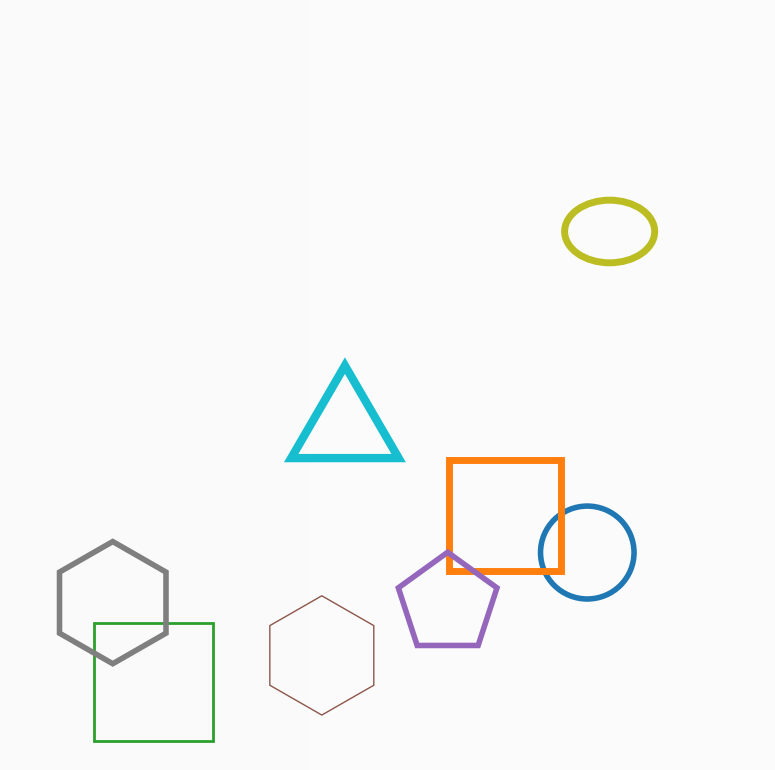[{"shape": "circle", "thickness": 2, "radius": 0.3, "center": [0.758, 0.282]}, {"shape": "square", "thickness": 2.5, "radius": 0.36, "center": [0.652, 0.33]}, {"shape": "square", "thickness": 1, "radius": 0.38, "center": [0.198, 0.114]}, {"shape": "pentagon", "thickness": 2, "radius": 0.33, "center": [0.578, 0.216]}, {"shape": "hexagon", "thickness": 0.5, "radius": 0.39, "center": [0.415, 0.149]}, {"shape": "hexagon", "thickness": 2, "radius": 0.4, "center": [0.145, 0.217]}, {"shape": "oval", "thickness": 2.5, "radius": 0.29, "center": [0.787, 0.699]}, {"shape": "triangle", "thickness": 3, "radius": 0.4, "center": [0.445, 0.445]}]